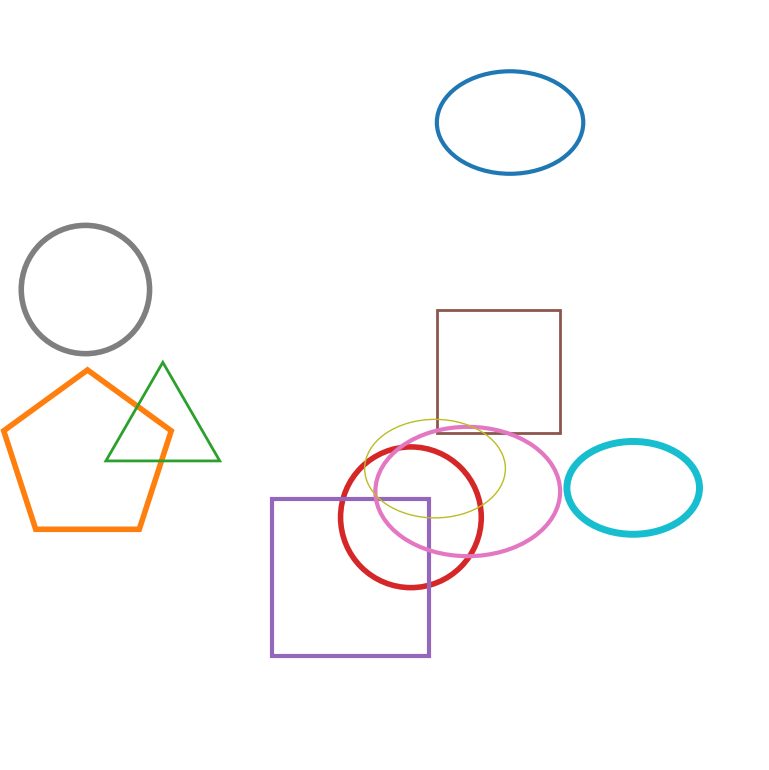[{"shape": "oval", "thickness": 1.5, "radius": 0.48, "center": [0.662, 0.841]}, {"shape": "pentagon", "thickness": 2, "radius": 0.57, "center": [0.114, 0.405]}, {"shape": "triangle", "thickness": 1, "radius": 0.43, "center": [0.211, 0.444]}, {"shape": "circle", "thickness": 2, "radius": 0.46, "center": [0.534, 0.328]}, {"shape": "square", "thickness": 1.5, "radius": 0.51, "center": [0.455, 0.25]}, {"shape": "square", "thickness": 1, "radius": 0.4, "center": [0.647, 0.518]}, {"shape": "oval", "thickness": 1.5, "radius": 0.6, "center": [0.607, 0.362]}, {"shape": "circle", "thickness": 2, "radius": 0.42, "center": [0.111, 0.624]}, {"shape": "oval", "thickness": 0.5, "radius": 0.46, "center": [0.565, 0.391]}, {"shape": "oval", "thickness": 2.5, "radius": 0.43, "center": [0.822, 0.366]}]